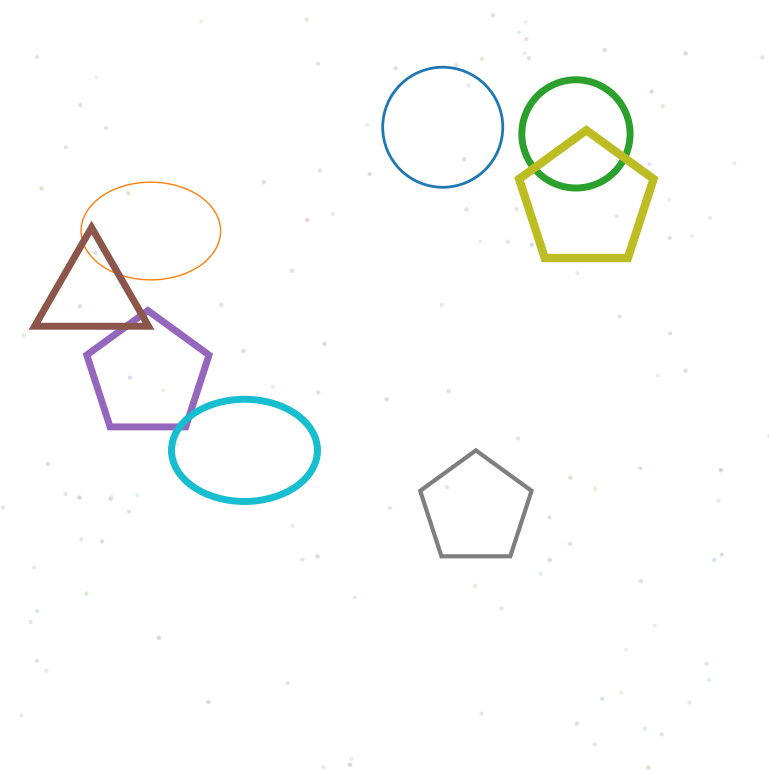[{"shape": "circle", "thickness": 1, "radius": 0.39, "center": [0.575, 0.835]}, {"shape": "oval", "thickness": 0.5, "radius": 0.45, "center": [0.196, 0.7]}, {"shape": "circle", "thickness": 2.5, "radius": 0.35, "center": [0.748, 0.826]}, {"shape": "pentagon", "thickness": 2.5, "radius": 0.42, "center": [0.192, 0.513]}, {"shape": "triangle", "thickness": 2.5, "radius": 0.43, "center": [0.119, 0.619]}, {"shape": "pentagon", "thickness": 1.5, "radius": 0.38, "center": [0.618, 0.339]}, {"shape": "pentagon", "thickness": 3, "radius": 0.46, "center": [0.761, 0.739]}, {"shape": "oval", "thickness": 2.5, "radius": 0.47, "center": [0.318, 0.415]}]